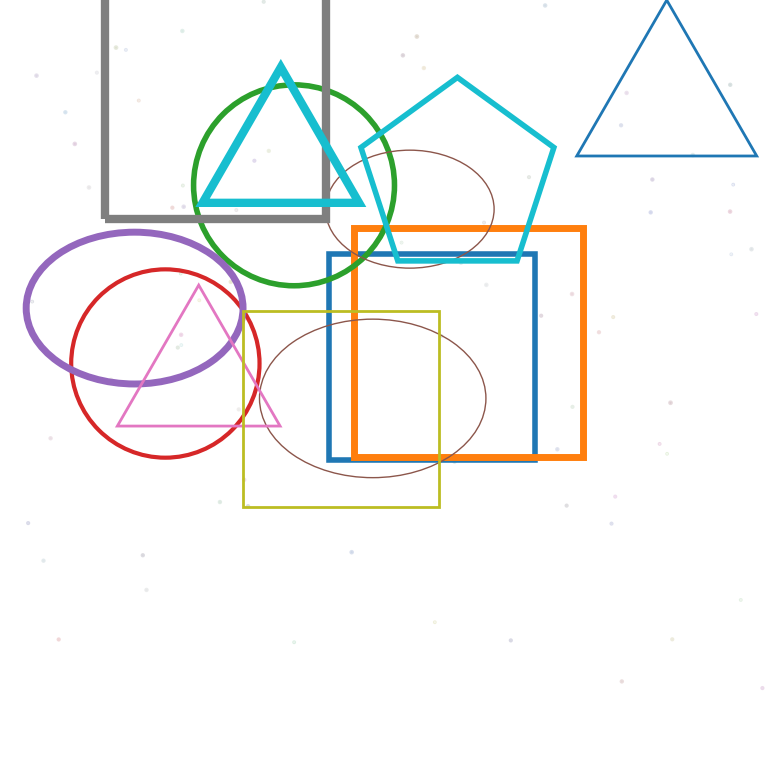[{"shape": "square", "thickness": 2, "radius": 0.67, "center": [0.562, 0.537]}, {"shape": "triangle", "thickness": 1, "radius": 0.67, "center": [0.866, 0.865]}, {"shape": "square", "thickness": 2.5, "radius": 0.74, "center": [0.608, 0.555]}, {"shape": "circle", "thickness": 2, "radius": 0.65, "center": [0.382, 0.759]}, {"shape": "circle", "thickness": 1.5, "radius": 0.61, "center": [0.215, 0.528]}, {"shape": "oval", "thickness": 2.5, "radius": 0.7, "center": [0.175, 0.6]}, {"shape": "oval", "thickness": 0.5, "radius": 0.74, "center": [0.484, 0.483]}, {"shape": "oval", "thickness": 0.5, "radius": 0.55, "center": [0.532, 0.728]}, {"shape": "triangle", "thickness": 1, "radius": 0.61, "center": [0.258, 0.508]}, {"shape": "square", "thickness": 3, "radius": 0.72, "center": [0.28, 0.859]}, {"shape": "square", "thickness": 1, "radius": 0.64, "center": [0.443, 0.469]}, {"shape": "pentagon", "thickness": 2, "radius": 0.66, "center": [0.594, 0.768]}, {"shape": "triangle", "thickness": 3, "radius": 0.59, "center": [0.365, 0.795]}]